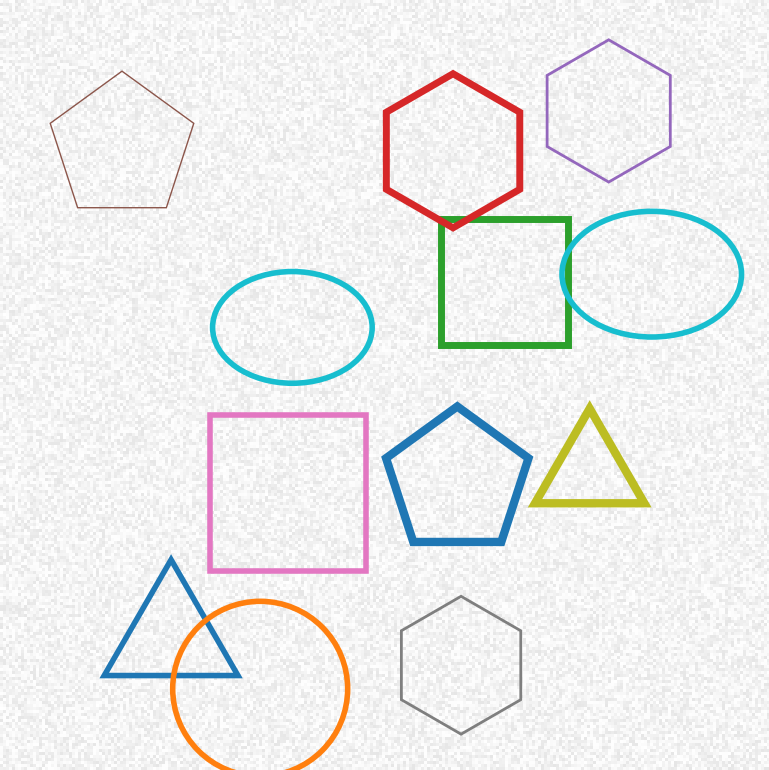[{"shape": "triangle", "thickness": 2, "radius": 0.5, "center": [0.222, 0.173]}, {"shape": "pentagon", "thickness": 3, "radius": 0.49, "center": [0.594, 0.375]}, {"shape": "circle", "thickness": 2, "radius": 0.57, "center": [0.338, 0.105]}, {"shape": "square", "thickness": 2.5, "radius": 0.41, "center": [0.655, 0.634]}, {"shape": "hexagon", "thickness": 2.5, "radius": 0.5, "center": [0.588, 0.804]}, {"shape": "hexagon", "thickness": 1, "radius": 0.46, "center": [0.791, 0.856]}, {"shape": "pentagon", "thickness": 0.5, "radius": 0.49, "center": [0.158, 0.81]}, {"shape": "square", "thickness": 2, "radius": 0.51, "center": [0.374, 0.36]}, {"shape": "hexagon", "thickness": 1, "radius": 0.45, "center": [0.599, 0.136]}, {"shape": "triangle", "thickness": 3, "radius": 0.41, "center": [0.766, 0.387]}, {"shape": "oval", "thickness": 2, "radius": 0.58, "center": [0.846, 0.644]}, {"shape": "oval", "thickness": 2, "radius": 0.52, "center": [0.38, 0.575]}]